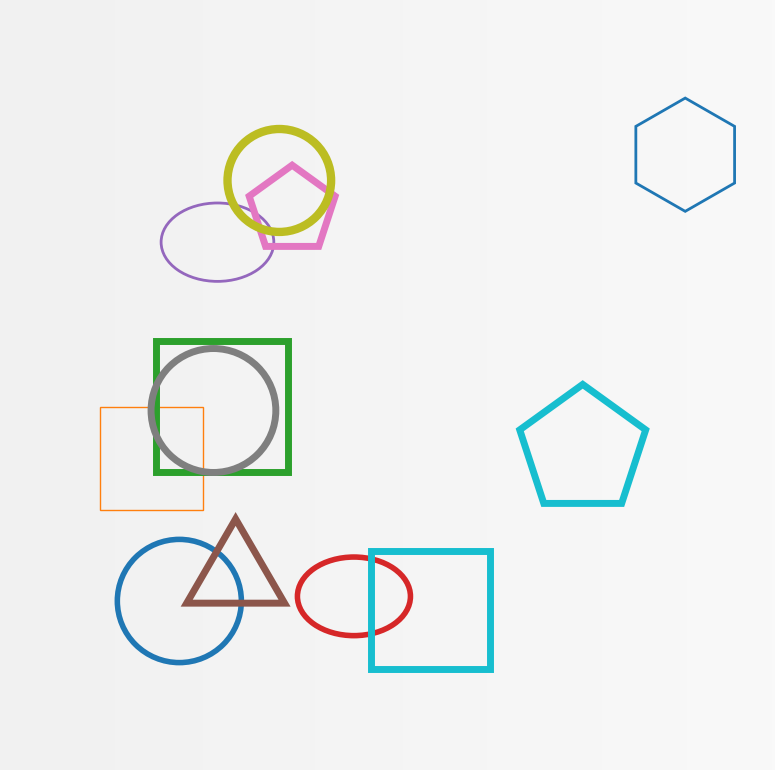[{"shape": "circle", "thickness": 2, "radius": 0.4, "center": [0.231, 0.219]}, {"shape": "hexagon", "thickness": 1, "radius": 0.37, "center": [0.884, 0.799]}, {"shape": "square", "thickness": 0.5, "radius": 0.33, "center": [0.196, 0.404]}, {"shape": "square", "thickness": 2.5, "radius": 0.42, "center": [0.286, 0.472]}, {"shape": "oval", "thickness": 2, "radius": 0.36, "center": [0.457, 0.226]}, {"shape": "oval", "thickness": 1, "radius": 0.36, "center": [0.281, 0.685]}, {"shape": "triangle", "thickness": 2.5, "radius": 0.36, "center": [0.304, 0.253]}, {"shape": "pentagon", "thickness": 2.5, "radius": 0.29, "center": [0.377, 0.727]}, {"shape": "circle", "thickness": 2.5, "radius": 0.4, "center": [0.275, 0.467]}, {"shape": "circle", "thickness": 3, "radius": 0.33, "center": [0.36, 0.766]}, {"shape": "square", "thickness": 2.5, "radius": 0.38, "center": [0.556, 0.208]}, {"shape": "pentagon", "thickness": 2.5, "radius": 0.43, "center": [0.752, 0.415]}]